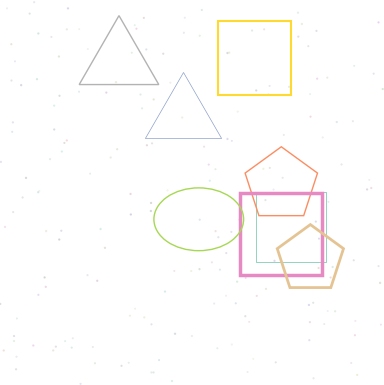[{"shape": "square", "thickness": 0.5, "radius": 0.45, "center": [0.756, 0.411]}, {"shape": "pentagon", "thickness": 1, "radius": 0.49, "center": [0.731, 0.52]}, {"shape": "triangle", "thickness": 0.5, "radius": 0.57, "center": [0.477, 0.697]}, {"shape": "square", "thickness": 2.5, "radius": 0.53, "center": [0.73, 0.392]}, {"shape": "oval", "thickness": 1, "radius": 0.58, "center": [0.516, 0.43]}, {"shape": "square", "thickness": 1.5, "radius": 0.48, "center": [0.66, 0.849]}, {"shape": "pentagon", "thickness": 2, "radius": 0.45, "center": [0.806, 0.326]}, {"shape": "triangle", "thickness": 1, "radius": 0.6, "center": [0.309, 0.84]}]